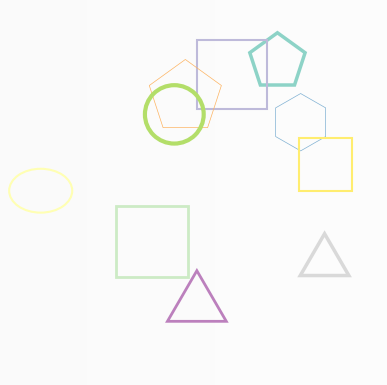[{"shape": "pentagon", "thickness": 2.5, "radius": 0.38, "center": [0.716, 0.84]}, {"shape": "oval", "thickness": 1.5, "radius": 0.41, "center": [0.105, 0.505]}, {"shape": "square", "thickness": 1.5, "radius": 0.45, "center": [0.598, 0.806]}, {"shape": "hexagon", "thickness": 0.5, "radius": 0.37, "center": [0.776, 0.683]}, {"shape": "pentagon", "thickness": 0.5, "radius": 0.49, "center": [0.478, 0.748]}, {"shape": "circle", "thickness": 3, "radius": 0.38, "center": [0.45, 0.703]}, {"shape": "triangle", "thickness": 2.5, "radius": 0.36, "center": [0.838, 0.321]}, {"shape": "triangle", "thickness": 2, "radius": 0.44, "center": [0.508, 0.209]}, {"shape": "square", "thickness": 2, "radius": 0.46, "center": [0.393, 0.373]}, {"shape": "square", "thickness": 1.5, "radius": 0.34, "center": [0.84, 0.574]}]